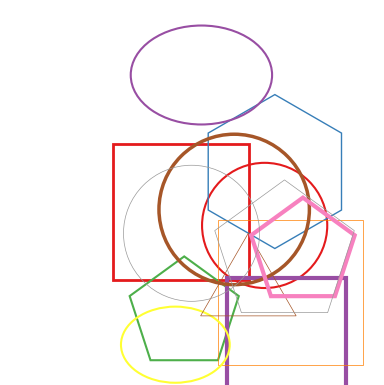[{"shape": "circle", "thickness": 1.5, "radius": 0.81, "center": [0.687, 0.414]}, {"shape": "square", "thickness": 2, "radius": 0.88, "center": [0.469, 0.449]}, {"shape": "hexagon", "thickness": 1, "radius": 1.0, "center": [0.714, 0.554]}, {"shape": "pentagon", "thickness": 1.5, "radius": 0.75, "center": [0.478, 0.185]}, {"shape": "square", "thickness": 3, "radius": 0.77, "center": [0.744, 0.125]}, {"shape": "oval", "thickness": 1.5, "radius": 0.92, "center": [0.523, 0.805]}, {"shape": "square", "thickness": 0.5, "radius": 0.94, "center": [0.754, 0.241]}, {"shape": "oval", "thickness": 1.5, "radius": 0.71, "center": [0.455, 0.105]}, {"shape": "triangle", "thickness": 0.5, "radius": 0.72, "center": [0.645, 0.251]}, {"shape": "circle", "thickness": 2.5, "radius": 0.98, "center": [0.608, 0.456]}, {"shape": "pentagon", "thickness": 3, "radius": 0.71, "center": [0.787, 0.345]}, {"shape": "circle", "thickness": 0.5, "radius": 0.88, "center": [0.497, 0.394]}, {"shape": "pentagon", "thickness": 0.5, "radius": 0.95, "center": [0.739, 0.342]}]